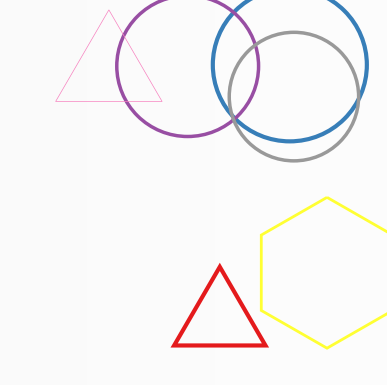[{"shape": "triangle", "thickness": 3, "radius": 0.68, "center": [0.567, 0.171]}, {"shape": "circle", "thickness": 3, "radius": 0.99, "center": [0.748, 0.832]}, {"shape": "circle", "thickness": 2.5, "radius": 0.91, "center": [0.484, 0.828]}, {"shape": "hexagon", "thickness": 2, "radius": 0.98, "center": [0.844, 0.292]}, {"shape": "triangle", "thickness": 0.5, "radius": 0.79, "center": [0.281, 0.816]}, {"shape": "circle", "thickness": 2.5, "radius": 0.83, "center": [0.759, 0.749]}]